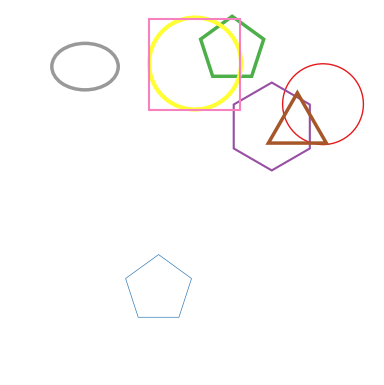[{"shape": "circle", "thickness": 1, "radius": 0.52, "center": [0.839, 0.729]}, {"shape": "pentagon", "thickness": 0.5, "radius": 0.45, "center": [0.412, 0.249]}, {"shape": "pentagon", "thickness": 2.5, "radius": 0.43, "center": [0.603, 0.872]}, {"shape": "hexagon", "thickness": 1.5, "radius": 0.57, "center": [0.706, 0.671]}, {"shape": "circle", "thickness": 3, "radius": 0.6, "center": [0.507, 0.835]}, {"shape": "triangle", "thickness": 2.5, "radius": 0.43, "center": [0.772, 0.672]}, {"shape": "square", "thickness": 1.5, "radius": 0.59, "center": [0.506, 0.832]}, {"shape": "oval", "thickness": 2.5, "radius": 0.43, "center": [0.221, 0.827]}]